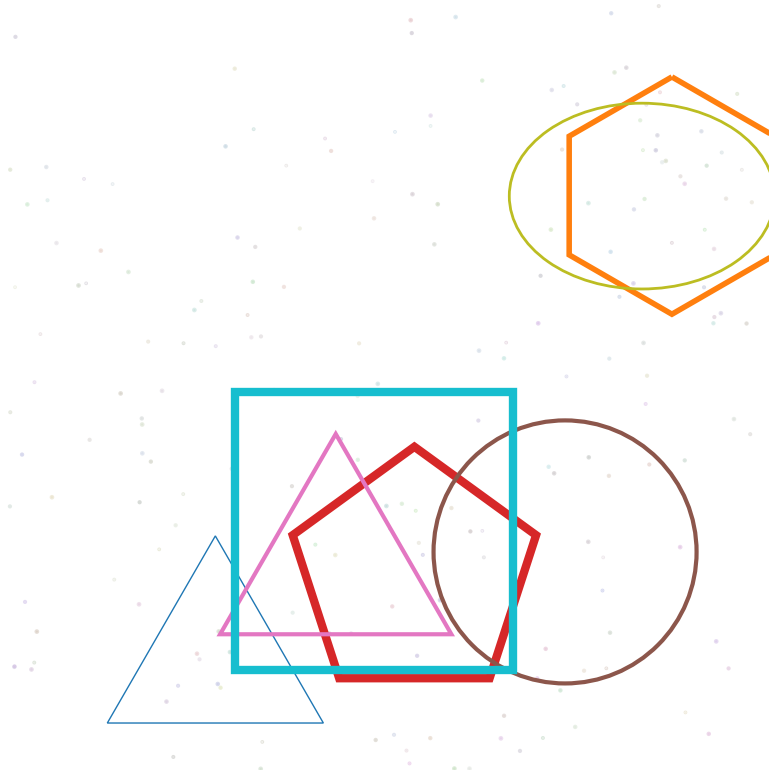[{"shape": "triangle", "thickness": 0.5, "radius": 0.81, "center": [0.28, 0.142]}, {"shape": "hexagon", "thickness": 2, "radius": 0.77, "center": [0.873, 0.746]}, {"shape": "pentagon", "thickness": 3, "radius": 0.83, "center": [0.538, 0.254]}, {"shape": "circle", "thickness": 1.5, "radius": 0.85, "center": [0.734, 0.283]}, {"shape": "triangle", "thickness": 1.5, "radius": 0.87, "center": [0.436, 0.263]}, {"shape": "oval", "thickness": 1, "radius": 0.86, "center": [0.834, 0.745]}, {"shape": "square", "thickness": 3, "radius": 0.9, "center": [0.486, 0.31]}]